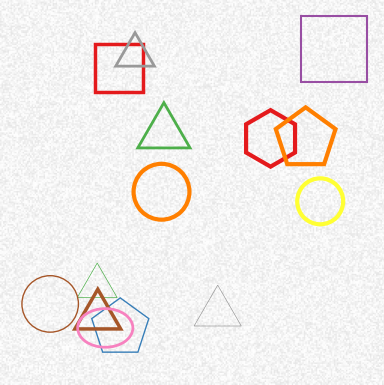[{"shape": "hexagon", "thickness": 3, "radius": 0.37, "center": [0.703, 0.641]}, {"shape": "square", "thickness": 2.5, "radius": 0.31, "center": [0.309, 0.823]}, {"shape": "pentagon", "thickness": 1, "radius": 0.39, "center": [0.312, 0.148]}, {"shape": "triangle", "thickness": 2, "radius": 0.39, "center": [0.426, 0.655]}, {"shape": "triangle", "thickness": 0.5, "radius": 0.3, "center": [0.252, 0.257]}, {"shape": "square", "thickness": 1.5, "radius": 0.43, "center": [0.866, 0.872]}, {"shape": "circle", "thickness": 3, "radius": 0.36, "center": [0.42, 0.502]}, {"shape": "pentagon", "thickness": 3, "radius": 0.41, "center": [0.794, 0.64]}, {"shape": "circle", "thickness": 3, "radius": 0.3, "center": [0.832, 0.477]}, {"shape": "triangle", "thickness": 2.5, "radius": 0.34, "center": [0.254, 0.18]}, {"shape": "circle", "thickness": 1, "radius": 0.37, "center": [0.13, 0.211]}, {"shape": "oval", "thickness": 2, "radius": 0.36, "center": [0.273, 0.148]}, {"shape": "triangle", "thickness": 0.5, "radius": 0.35, "center": [0.565, 0.189]}, {"shape": "triangle", "thickness": 2, "radius": 0.29, "center": [0.351, 0.857]}]